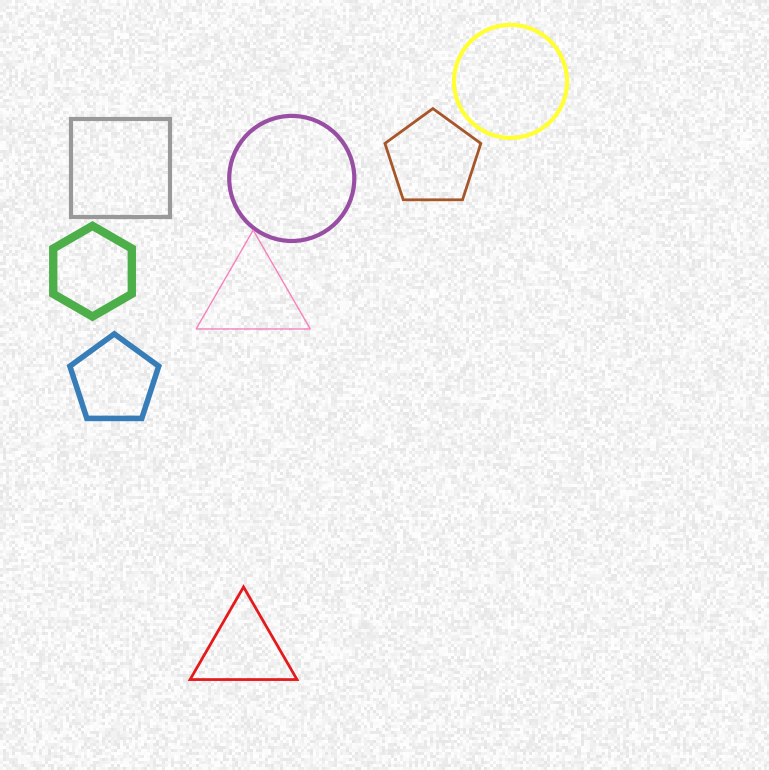[{"shape": "triangle", "thickness": 1, "radius": 0.4, "center": [0.316, 0.158]}, {"shape": "pentagon", "thickness": 2, "radius": 0.3, "center": [0.148, 0.506]}, {"shape": "hexagon", "thickness": 3, "radius": 0.29, "center": [0.12, 0.648]}, {"shape": "circle", "thickness": 1.5, "radius": 0.41, "center": [0.379, 0.768]}, {"shape": "circle", "thickness": 1.5, "radius": 0.37, "center": [0.663, 0.894]}, {"shape": "pentagon", "thickness": 1, "radius": 0.33, "center": [0.562, 0.793]}, {"shape": "triangle", "thickness": 0.5, "radius": 0.43, "center": [0.329, 0.616]}, {"shape": "square", "thickness": 1.5, "radius": 0.32, "center": [0.157, 0.782]}]